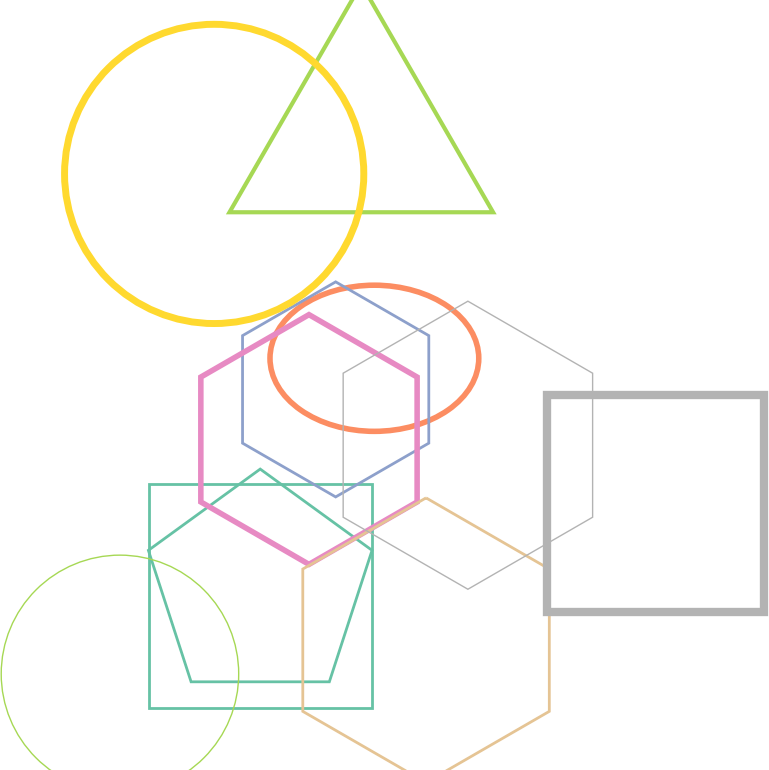[{"shape": "square", "thickness": 1, "radius": 0.73, "center": [0.338, 0.226]}, {"shape": "pentagon", "thickness": 1, "radius": 0.76, "center": [0.338, 0.238]}, {"shape": "oval", "thickness": 2, "radius": 0.68, "center": [0.486, 0.535]}, {"shape": "hexagon", "thickness": 1, "radius": 0.7, "center": [0.436, 0.494]}, {"shape": "hexagon", "thickness": 2, "radius": 0.81, "center": [0.401, 0.429]}, {"shape": "triangle", "thickness": 1.5, "radius": 0.99, "center": [0.469, 0.823]}, {"shape": "circle", "thickness": 0.5, "radius": 0.77, "center": [0.156, 0.125]}, {"shape": "circle", "thickness": 2.5, "radius": 0.97, "center": [0.278, 0.774]}, {"shape": "hexagon", "thickness": 1, "radius": 0.92, "center": [0.553, 0.169]}, {"shape": "square", "thickness": 3, "radius": 0.7, "center": [0.852, 0.346]}, {"shape": "hexagon", "thickness": 0.5, "radius": 0.94, "center": [0.608, 0.422]}]